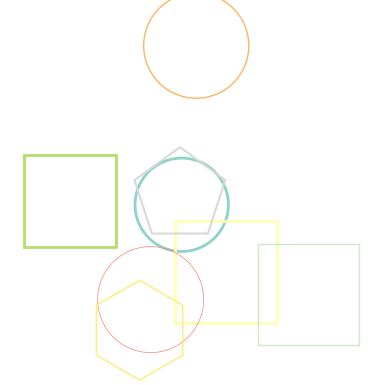[{"shape": "circle", "thickness": 2, "radius": 0.61, "center": [0.472, 0.468]}, {"shape": "square", "thickness": 2, "radius": 0.66, "center": [0.587, 0.294]}, {"shape": "circle", "thickness": 0.5, "radius": 0.69, "center": [0.391, 0.222]}, {"shape": "circle", "thickness": 1, "radius": 0.68, "center": [0.51, 0.881]}, {"shape": "square", "thickness": 2, "radius": 0.6, "center": [0.182, 0.479]}, {"shape": "pentagon", "thickness": 1.5, "radius": 0.62, "center": [0.467, 0.494]}, {"shape": "square", "thickness": 1, "radius": 0.65, "center": [0.801, 0.235]}, {"shape": "hexagon", "thickness": 1, "radius": 0.65, "center": [0.362, 0.142]}]